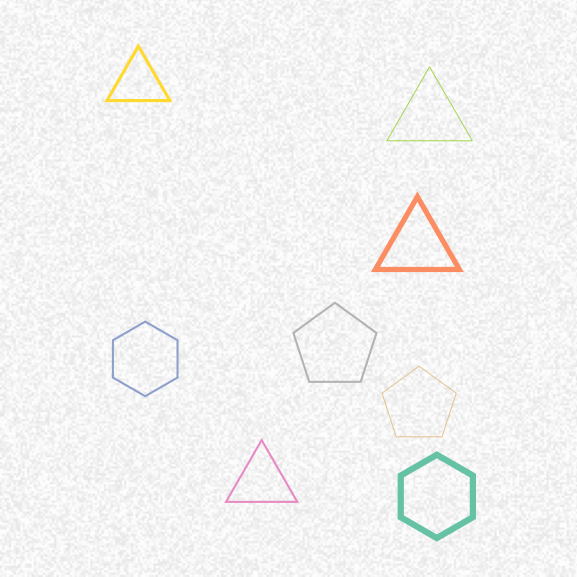[{"shape": "hexagon", "thickness": 3, "radius": 0.36, "center": [0.756, 0.14]}, {"shape": "triangle", "thickness": 2.5, "radius": 0.42, "center": [0.723, 0.575]}, {"shape": "hexagon", "thickness": 1, "radius": 0.32, "center": [0.251, 0.378]}, {"shape": "triangle", "thickness": 1, "radius": 0.36, "center": [0.453, 0.166]}, {"shape": "triangle", "thickness": 0.5, "radius": 0.43, "center": [0.744, 0.798]}, {"shape": "triangle", "thickness": 1.5, "radius": 0.31, "center": [0.24, 0.856]}, {"shape": "pentagon", "thickness": 0.5, "radius": 0.34, "center": [0.726, 0.298]}, {"shape": "pentagon", "thickness": 1, "radius": 0.38, "center": [0.58, 0.399]}]